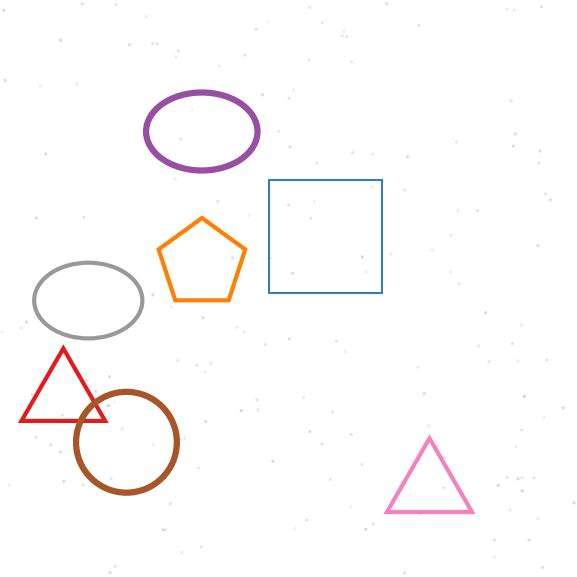[{"shape": "triangle", "thickness": 2, "radius": 0.42, "center": [0.11, 0.312]}, {"shape": "square", "thickness": 1, "radius": 0.49, "center": [0.563, 0.589]}, {"shape": "oval", "thickness": 3, "radius": 0.48, "center": [0.349, 0.771]}, {"shape": "pentagon", "thickness": 2, "radius": 0.39, "center": [0.35, 0.543]}, {"shape": "circle", "thickness": 3, "radius": 0.44, "center": [0.219, 0.233]}, {"shape": "triangle", "thickness": 2, "radius": 0.43, "center": [0.744, 0.155]}, {"shape": "oval", "thickness": 2, "radius": 0.47, "center": [0.153, 0.479]}]